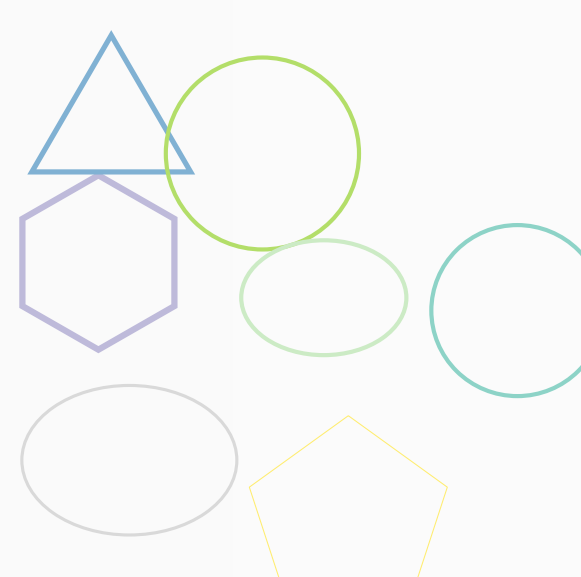[{"shape": "circle", "thickness": 2, "radius": 0.74, "center": [0.89, 0.461]}, {"shape": "hexagon", "thickness": 3, "radius": 0.75, "center": [0.169, 0.545]}, {"shape": "triangle", "thickness": 2.5, "radius": 0.79, "center": [0.191, 0.78]}, {"shape": "circle", "thickness": 2, "radius": 0.83, "center": [0.451, 0.733]}, {"shape": "oval", "thickness": 1.5, "radius": 0.92, "center": [0.223, 0.202]}, {"shape": "oval", "thickness": 2, "radius": 0.71, "center": [0.557, 0.484]}, {"shape": "pentagon", "thickness": 0.5, "radius": 0.9, "center": [0.599, 0.1]}]